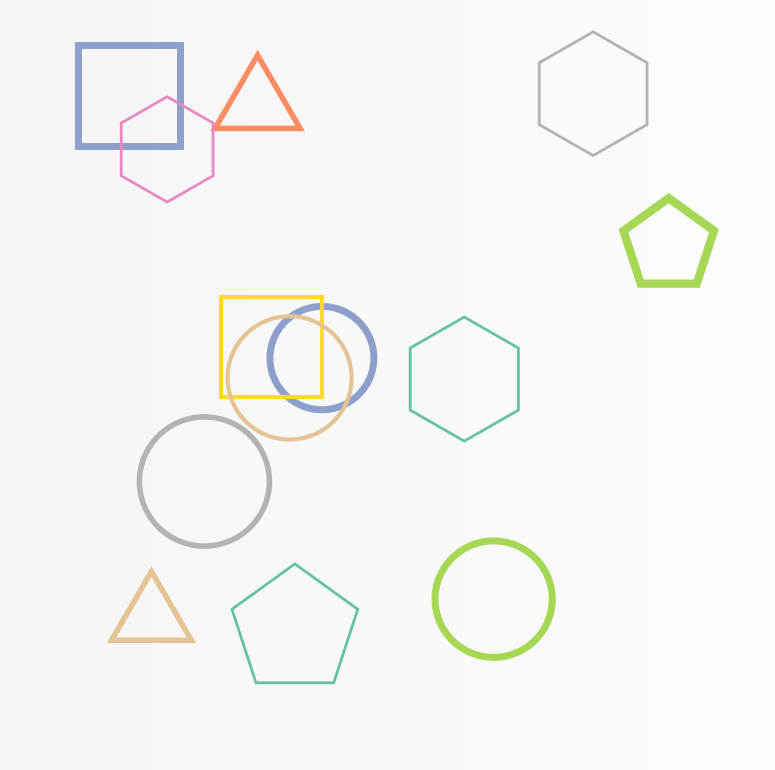[{"shape": "hexagon", "thickness": 1, "radius": 0.4, "center": [0.599, 0.508]}, {"shape": "pentagon", "thickness": 1, "radius": 0.43, "center": [0.38, 0.182]}, {"shape": "triangle", "thickness": 2, "radius": 0.32, "center": [0.332, 0.865]}, {"shape": "circle", "thickness": 2.5, "radius": 0.34, "center": [0.415, 0.535]}, {"shape": "square", "thickness": 2.5, "radius": 0.33, "center": [0.166, 0.876]}, {"shape": "hexagon", "thickness": 1, "radius": 0.34, "center": [0.216, 0.806]}, {"shape": "pentagon", "thickness": 3, "radius": 0.31, "center": [0.863, 0.681]}, {"shape": "circle", "thickness": 2.5, "radius": 0.38, "center": [0.637, 0.222]}, {"shape": "square", "thickness": 1.5, "radius": 0.33, "center": [0.35, 0.549]}, {"shape": "triangle", "thickness": 2, "radius": 0.3, "center": [0.195, 0.198]}, {"shape": "circle", "thickness": 1.5, "radius": 0.4, "center": [0.374, 0.509]}, {"shape": "hexagon", "thickness": 1, "radius": 0.4, "center": [0.765, 0.878]}, {"shape": "circle", "thickness": 2, "radius": 0.42, "center": [0.264, 0.375]}]